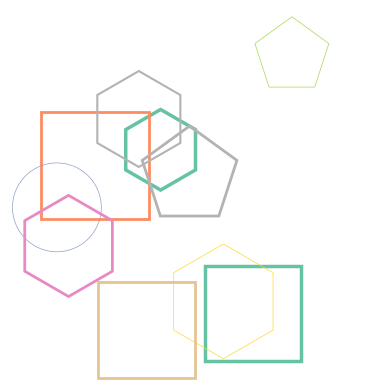[{"shape": "square", "thickness": 2.5, "radius": 0.62, "center": [0.656, 0.186]}, {"shape": "hexagon", "thickness": 2.5, "radius": 0.52, "center": [0.417, 0.611]}, {"shape": "square", "thickness": 2, "radius": 0.7, "center": [0.246, 0.571]}, {"shape": "circle", "thickness": 0.5, "radius": 0.58, "center": [0.148, 0.461]}, {"shape": "hexagon", "thickness": 2, "radius": 0.66, "center": [0.178, 0.361]}, {"shape": "pentagon", "thickness": 0.5, "radius": 0.5, "center": [0.758, 0.856]}, {"shape": "hexagon", "thickness": 0.5, "radius": 0.75, "center": [0.58, 0.217]}, {"shape": "square", "thickness": 2, "radius": 0.63, "center": [0.38, 0.144]}, {"shape": "pentagon", "thickness": 2, "radius": 0.65, "center": [0.492, 0.543]}, {"shape": "hexagon", "thickness": 1.5, "radius": 0.62, "center": [0.361, 0.691]}]